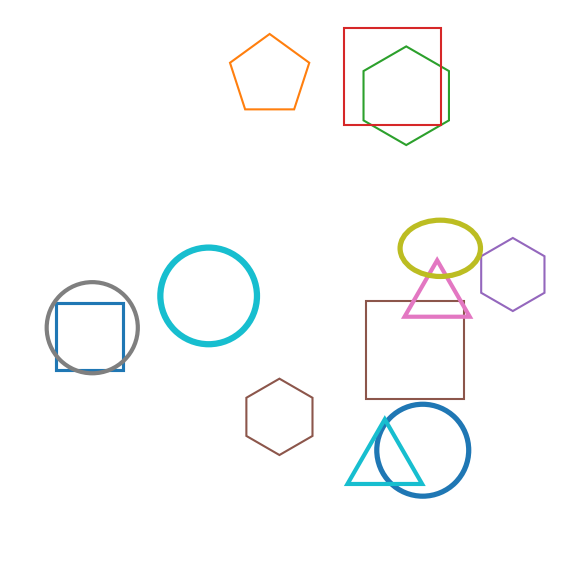[{"shape": "circle", "thickness": 2.5, "radius": 0.4, "center": [0.732, 0.22]}, {"shape": "square", "thickness": 1.5, "radius": 0.29, "center": [0.155, 0.416]}, {"shape": "pentagon", "thickness": 1, "radius": 0.36, "center": [0.467, 0.868]}, {"shape": "hexagon", "thickness": 1, "radius": 0.43, "center": [0.703, 0.833]}, {"shape": "square", "thickness": 1, "radius": 0.42, "center": [0.679, 0.867]}, {"shape": "hexagon", "thickness": 1, "radius": 0.32, "center": [0.888, 0.524]}, {"shape": "hexagon", "thickness": 1, "radius": 0.33, "center": [0.484, 0.277]}, {"shape": "square", "thickness": 1, "radius": 0.42, "center": [0.719, 0.393]}, {"shape": "triangle", "thickness": 2, "radius": 0.33, "center": [0.757, 0.483]}, {"shape": "circle", "thickness": 2, "radius": 0.39, "center": [0.16, 0.432]}, {"shape": "oval", "thickness": 2.5, "radius": 0.35, "center": [0.762, 0.569]}, {"shape": "circle", "thickness": 3, "radius": 0.42, "center": [0.361, 0.487]}, {"shape": "triangle", "thickness": 2, "radius": 0.37, "center": [0.666, 0.198]}]